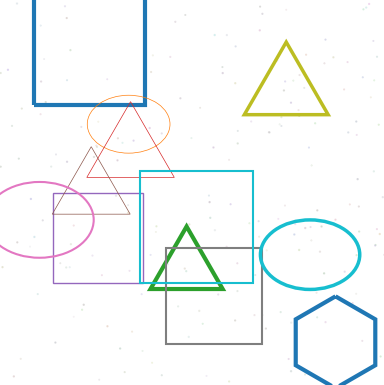[{"shape": "hexagon", "thickness": 3, "radius": 0.6, "center": [0.871, 0.111]}, {"shape": "square", "thickness": 3, "radius": 0.72, "center": [0.232, 0.871]}, {"shape": "oval", "thickness": 0.5, "radius": 0.54, "center": [0.334, 0.677]}, {"shape": "triangle", "thickness": 3, "radius": 0.54, "center": [0.485, 0.303]}, {"shape": "triangle", "thickness": 0.5, "radius": 0.66, "center": [0.339, 0.605]}, {"shape": "square", "thickness": 1, "radius": 0.58, "center": [0.256, 0.382]}, {"shape": "triangle", "thickness": 0.5, "radius": 0.58, "center": [0.237, 0.502]}, {"shape": "oval", "thickness": 1.5, "radius": 0.7, "center": [0.103, 0.429]}, {"shape": "square", "thickness": 1.5, "radius": 0.62, "center": [0.556, 0.231]}, {"shape": "triangle", "thickness": 2.5, "radius": 0.63, "center": [0.743, 0.765]}, {"shape": "oval", "thickness": 2.5, "radius": 0.64, "center": [0.805, 0.339]}, {"shape": "square", "thickness": 1.5, "radius": 0.73, "center": [0.511, 0.41]}]